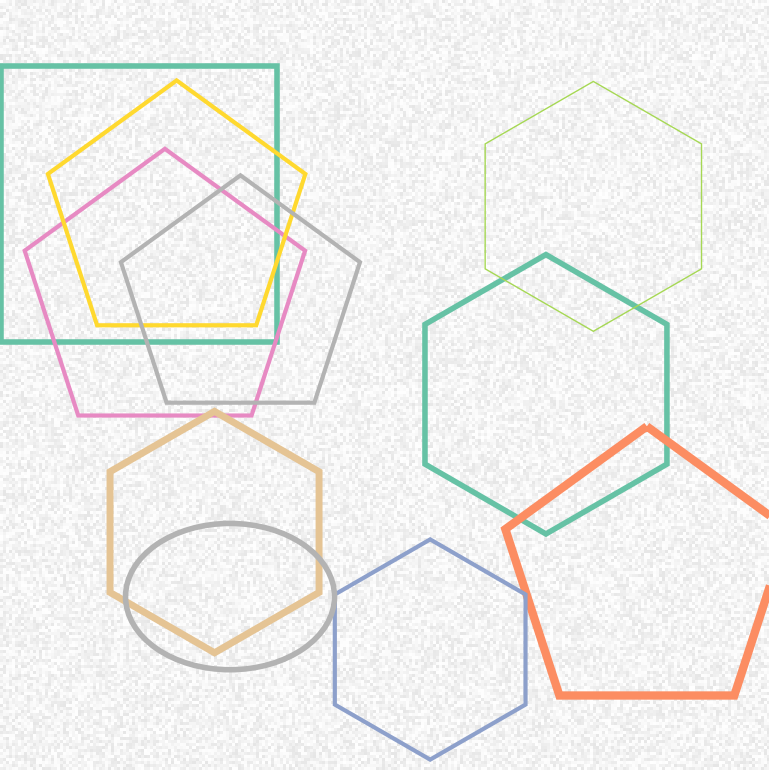[{"shape": "hexagon", "thickness": 2, "radius": 0.91, "center": [0.709, 0.488]}, {"shape": "square", "thickness": 2, "radius": 0.9, "center": [0.18, 0.736]}, {"shape": "pentagon", "thickness": 3, "radius": 0.97, "center": [0.84, 0.253]}, {"shape": "hexagon", "thickness": 1.5, "radius": 0.71, "center": [0.559, 0.156]}, {"shape": "pentagon", "thickness": 1.5, "radius": 0.96, "center": [0.214, 0.615]}, {"shape": "hexagon", "thickness": 0.5, "radius": 0.81, "center": [0.771, 0.732]}, {"shape": "pentagon", "thickness": 1.5, "radius": 0.88, "center": [0.229, 0.72]}, {"shape": "hexagon", "thickness": 2.5, "radius": 0.78, "center": [0.279, 0.309]}, {"shape": "pentagon", "thickness": 1.5, "radius": 0.82, "center": [0.312, 0.609]}, {"shape": "oval", "thickness": 2, "radius": 0.68, "center": [0.299, 0.225]}]